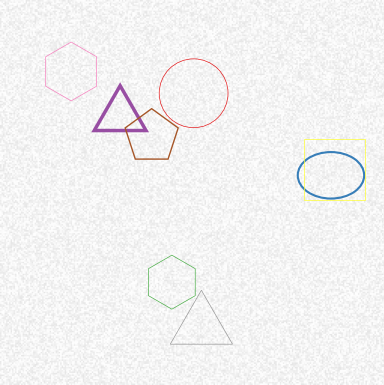[{"shape": "circle", "thickness": 0.5, "radius": 0.45, "center": [0.503, 0.758]}, {"shape": "oval", "thickness": 1.5, "radius": 0.43, "center": [0.86, 0.545]}, {"shape": "hexagon", "thickness": 0.5, "radius": 0.35, "center": [0.446, 0.267]}, {"shape": "triangle", "thickness": 2.5, "radius": 0.39, "center": [0.312, 0.7]}, {"shape": "square", "thickness": 0.5, "radius": 0.4, "center": [0.869, 0.559]}, {"shape": "pentagon", "thickness": 1, "radius": 0.36, "center": [0.394, 0.645]}, {"shape": "hexagon", "thickness": 0.5, "radius": 0.38, "center": [0.185, 0.814]}, {"shape": "triangle", "thickness": 0.5, "radius": 0.47, "center": [0.523, 0.153]}]